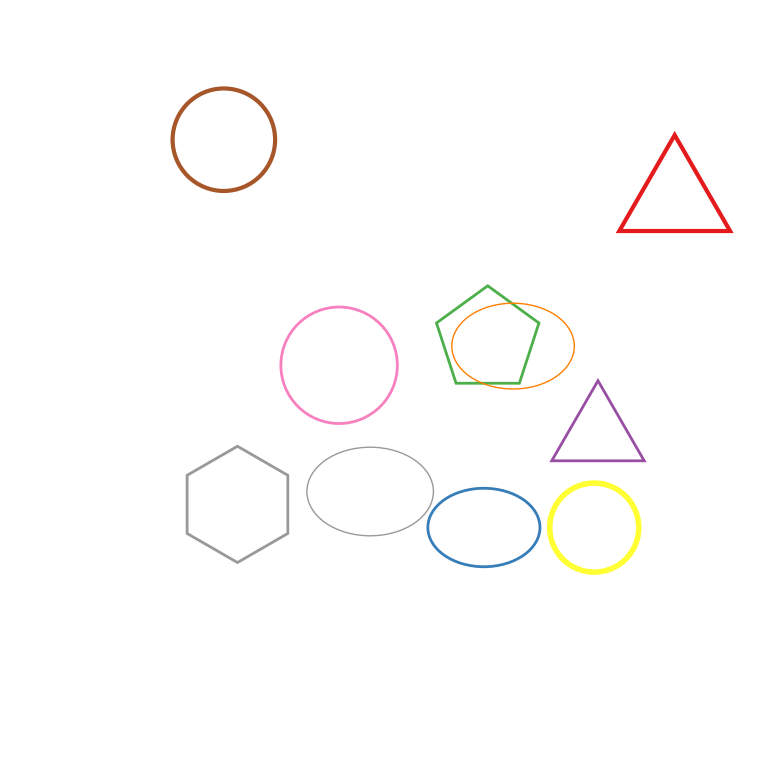[{"shape": "triangle", "thickness": 1.5, "radius": 0.42, "center": [0.876, 0.742]}, {"shape": "oval", "thickness": 1, "radius": 0.36, "center": [0.628, 0.315]}, {"shape": "pentagon", "thickness": 1, "radius": 0.35, "center": [0.633, 0.559]}, {"shape": "triangle", "thickness": 1, "radius": 0.35, "center": [0.777, 0.436]}, {"shape": "oval", "thickness": 0.5, "radius": 0.4, "center": [0.666, 0.551]}, {"shape": "circle", "thickness": 2, "radius": 0.29, "center": [0.772, 0.315]}, {"shape": "circle", "thickness": 1.5, "radius": 0.33, "center": [0.291, 0.819]}, {"shape": "circle", "thickness": 1, "radius": 0.38, "center": [0.44, 0.526]}, {"shape": "oval", "thickness": 0.5, "radius": 0.41, "center": [0.481, 0.362]}, {"shape": "hexagon", "thickness": 1, "radius": 0.38, "center": [0.308, 0.345]}]